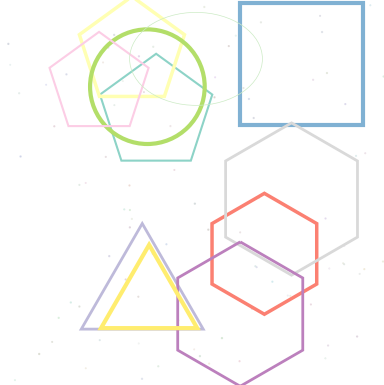[{"shape": "pentagon", "thickness": 1.5, "radius": 0.77, "center": [0.406, 0.707]}, {"shape": "pentagon", "thickness": 2.5, "radius": 0.72, "center": [0.343, 0.866]}, {"shape": "triangle", "thickness": 2, "radius": 0.91, "center": [0.369, 0.237]}, {"shape": "hexagon", "thickness": 2.5, "radius": 0.79, "center": [0.687, 0.341]}, {"shape": "square", "thickness": 3, "radius": 0.8, "center": [0.782, 0.833]}, {"shape": "circle", "thickness": 3, "radius": 0.74, "center": [0.383, 0.775]}, {"shape": "pentagon", "thickness": 1.5, "radius": 0.68, "center": [0.257, 0.782]}, {"shape": "hexagon", "thickness": 2, "radius": 0.99, "center": [0.757, 0.483]}, {"shape": "hexagon", "thickness": 2, "radius": 0.94, "center": [0.624, 0.184]}, {"shape": "oval", "thickness": 0.5, "radius": 0.86, "center": [0.509, 0.847]}, {"shape": "triangle", "thickness": 3, "radius": 0.72, "center": [0.387, 0.22]}]